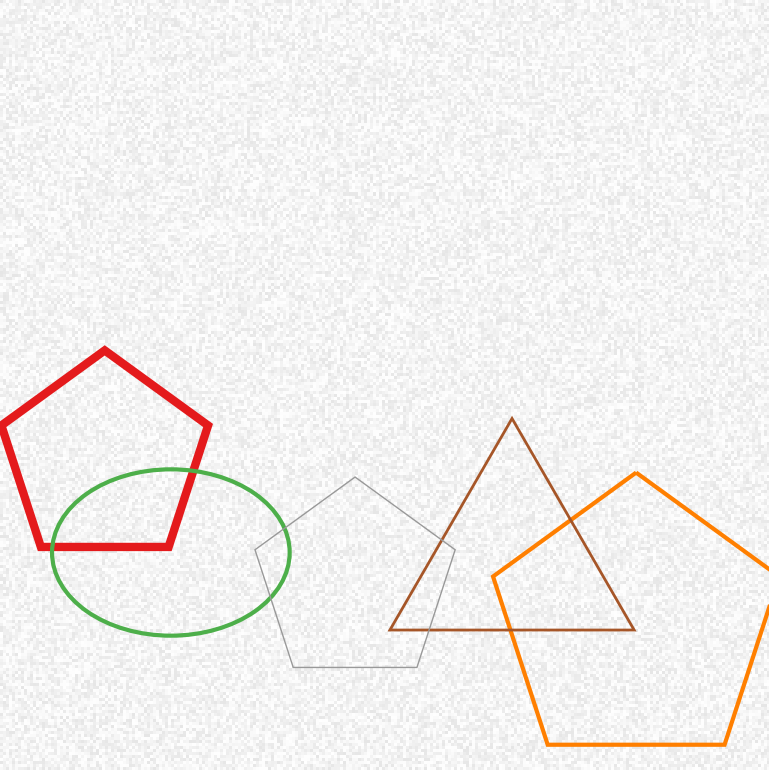[{"shape": "pentagon", "thickness": 3, "radius": 0.71, "center": [0.136, 0.404]}, {"shape": "oval", "thickness": 1.5, "radius": 0.77, "center": [0.222, 0.282]}, {"shape": "pentagon", "thickness": 1.5, "radius": 0.98, "center": [0.826, 0.191]}, {"shape": "triangle", "thickness": 1, "radius": 0.92, "center": [0.665, 0.273]}, {"shape": "pentagon", "thickness": 0.5, "radius": 0.68, "center": [0.461, 0.244]}]